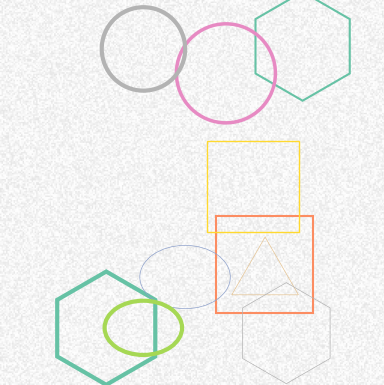[{"shape": "hexagon", "thickness": 3, "radius": 0.74, "center": [0.276, 0.148]}, {"shape": "hexagon", "thickness": 1.5, "radius": 0.71, "center": [0.786, 0.88]}, {"shape": "square", "thickness": 1.5, "radius": 0.63, "center": [0.687, 0.313]}, {"shape": "oval", "thickness": 0.5, "radius": 0.59, "center": [0.481, 0.28]}, {"shape": "circle", "thickness": 2.5, "radius": 0.64, "center": [0.587, 0.81]}, {"shape": "oval", "thickness": 3, "radius": 0.5, "center": [0.372, 0.149]}, {"shape": "square", "thickness": 1, "radius": 0.59, "center": [0.656, 0.515]}, {"shape": "triangle", "thickness": 0.5, "radius": 0.5, "center": [0.689, 0.284]}, {"shape": "circle", "thickness": 3, "radius": 0.54, "center": [0.373, 0.873]}, {"shape": "hexagon", "thickness": 0.5, "radius": 0.66, "center": [0.744, 0.135]}]